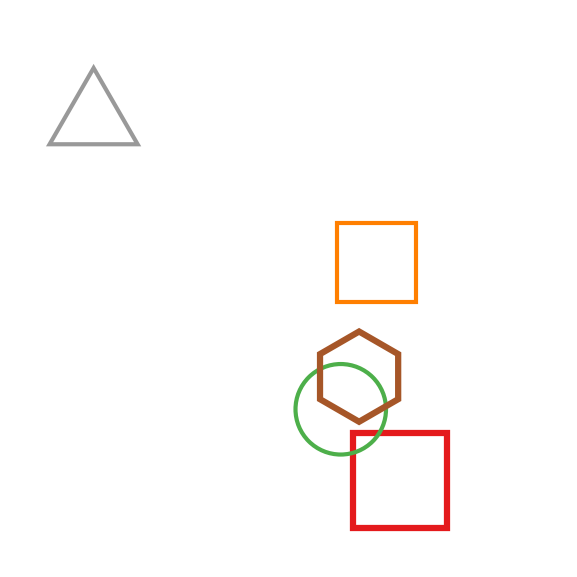[{"shape": "square", "thickness": 3, "radius": 0.41, "center": [0.693, 0.167]}, {"shape": "circle", "thickness": 2, "radius": 0.39, "center": [0.59, 0.29]}, {"shape": "square", "thickness": 2, "radius": 0.34, "center": [0.652, 0.545]}, {"shape": "hexagon", "thickness": 3, "radius": 0.39, "center": [0.622, 0.347]}, {"shape": "triangle", "thickness": 2, "radius": 0.44, "center": [0.162, 0.793]}]